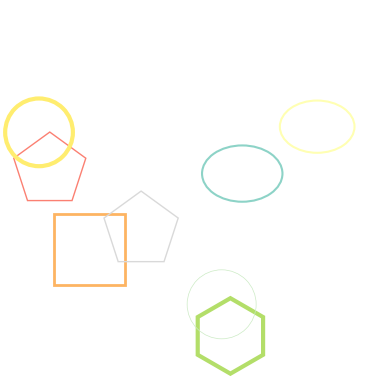[{"shape": "oval", "thickness": 1.5, "radius": 0.52, "center": [0.629, 0.549]}, {"shape": "oval", "thickness": 1.5, "radius": 0.48, "center": [0.824, 0.671]}, {"shape": "pentagon", "thickness": 1, "radius": 0.49, "center": [0.129, 0.559]}, {"shape": "square", "thickness": 2, "radius": 0.46, "center": [0.233, 0.353]}, {"shape": "hexagon", "thickness": 3, "radius": 0.49, "center": [0.598, 0.127]}, {"shape": "pentagon", "thickness": 1, "radius": 0.51, "center": [0.366, 0.402]}, {"shape": "circle", "thickness": 0.5, "radius": 0.45, "center": [0.576, 0.21]}, {"shape": "circle", "thickness": 3, "radius": 0.44, "center": [0.101, 0.656]}]